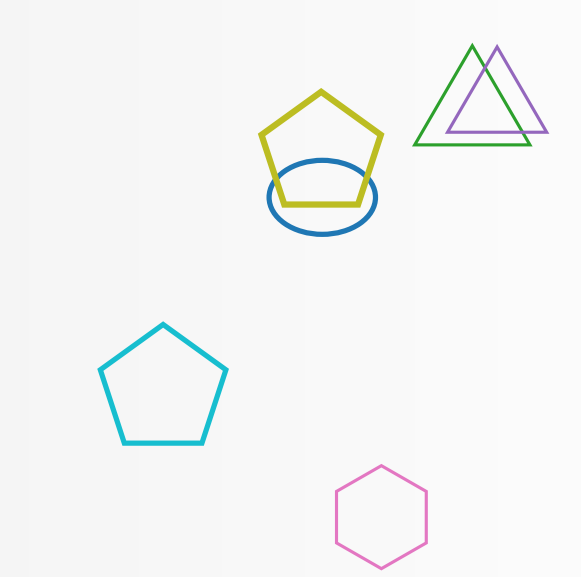[{"shape": "oval", "thickness": 2.5, "radius": 0.46, "center": [0.554, 0.657]}, {"shape": "triangle", "thickness": 1.5, "radius": 0.57, "center": [0.813, 0.805]}, {"shape": "triangle", "thickness": 1.5, "radius": 0.49, "center": [0.855, 0.819]}, {"shape": "hexagon", "thickness": 1.5, "radius": 0.45, "center": [0.656, 0.104]}, {"shape": "pentagon", "thickness": 3, "radius": 0.54, "center": [0.553, 0.732]}, {"shape": "pentagon", "thickness": 2.5, "radius": 0.57, "center": [0.281, 0.324]}]